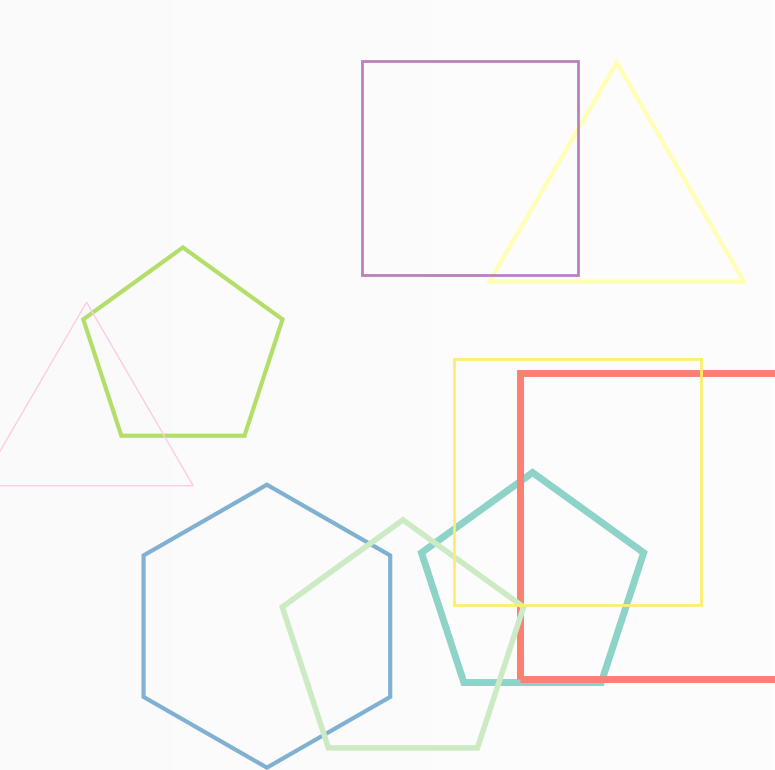[{"shape": "pentagon", "thickness": 2.5, "radius": 0.75, "center": [0.687, 0.236]}, {"shape": "triangle", "thickness": 1.5, "radius": 0.95, "center": [0.796, 0.729]}, {"shape": "square", "thickness": 2.5, "radius": 0.99, "center": [0.87, 0.317]}, {"shape": "hexagon", "thickness": 1.5, "radius": 0.92, "center": [0.344, 0.187]}, {"shape": "pentagon", "thickness": 1.5, "radius": 0.68, "center": [0.236, 0.543]}, {"shape": "triangle", "thickness": 0.5, "radius": 0.79, "center": [0.112, 0.449]}, {"shape": "square", "thickness": 1, "radius": 0.7, "center": [0.607, 0.782]}, {"shape": "pentagon", "thickness": 2, "radius": 0.82, "center": [0.52, 0.161]}, {"shape": "square", "thickness": 1, "radius": 0.8, "center": [0.745, 0.374]}]